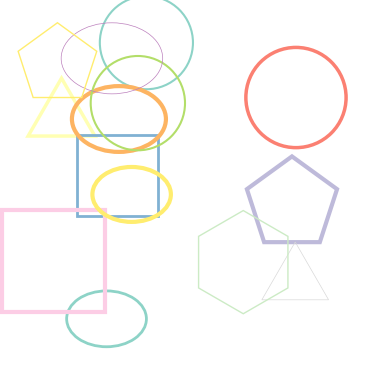[{"shape": "oval", "thickness": 2, "radius": 0.52, "center": [0.277, 0.172]}, {"shape": "circle", "thickness": 1.5, "radius": 0.6, "center": [0.38, 0.889]}, {"shape": "triangle", "thickness": 2.5, "radius": 0.5, "center": [0.16, 0.697]}, {"shape": "pentagon", "thickness": 3, "radius": 0.62, "center": [0.758, 0.471]}, {"shape": "circle", "thickness": 2.5, "radius": 0.65, "center": [0.769, 0.747]}, {"shape": "square", "thickness": 2, "radius": 0.53, "center": [0.306, 0.544]}, {"shape": "oval", "thickness": 3, "radius": 0.61, "center": [0.309, 0.691]}, {"shape": "circle", "thickness": 1.5, "radius": 0.61, "center": [0.358, 0.732]}, {"shape": "square", "thickness": 3, "radius": 0.67, "center": [0.139, 0.322]}, {"shape": "triangle", "thickness": 0.5, "radius": 0.5, "center": [0.767, 0.271]}, {"shape": "oval", "thickness": 0.5, "radius": 0.66, "center": [0.291, 0.848]}, {"shape": "hexagon", "thickness": 1, "radius": 0.67, "center": [0.632, 0.319]}, {"shape": "pentagon", "thickness": 1, "radius": 0.54, "center": [0.149, 0.834]}, {"shape": "oval", "thickness": 3, "radius": 0.51, "center": [0.342, 0.495]}]